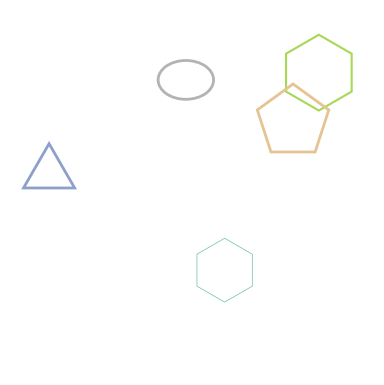[{"shape": "hexagon", "thickness": 0.5, "radius": 0.41, "center": [0.583, 0.298]}, {"shape": "triangle", "thickness": 2, "radius": 0.38, "center": [0.127, 0.55]}, {"shape": "hexagon", "thickness": 1.5, "radius": 0.49, "center": [0.828, 0.811]}, {"shape": "pentagon", "thickness": 2, "radius": 0.49, "center": [0.761, 0.684]}, {"shape": "oval", "thickness": 2, "radius": 0.36, "center": [0.483, 0.792]}]